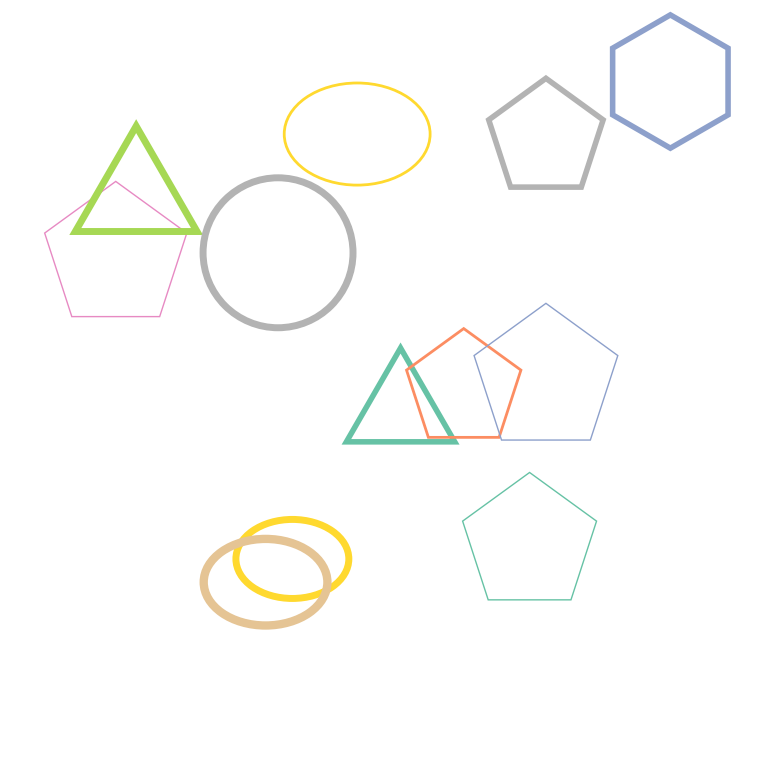[{"shape": "pentagon", "thickness": 0.5, "radius": 0.46, "center": [0.688, 0.295]}, {"shape": "triangle", "thickness": 2, "radius": 0.41, "center": [0.52, 0.467]}, {"shape": "pentagon", "thickness": 1, "radius": 0.39, "center": [0.602, 0.495]}, {"shape": "hexagon", "thickness": 2, "radius": 0.43, "center": [0.871, 0.894]}, {"shape": "pentagon", "thickness": 0.5, "radius": 0.49, "center": [0.709, 0.508]}, {"shape": "pentagon", "thickness": 0.5, "radius": 0.49, "center": [0.15, 0.667]}, {"shape": "triangle", "thickness": 2.5, "radius": 0.46, "center": [0.177, 0.745]}, {"shape": "oval", "thickness": 1, "radius": 0.47, "center": [0.464, 0.826]}, {"shape": "oval", "thickness": 2.5, "radius": 0.37, "center": [0.38, 0.274]}, {"shape": "oval", "thickness": 3, "radius": 0.4, "center": [0.345, 0.244]}, {"shape": "pentagon", "thickness": 2, "radius": 0.39, "center": [0.709, 0.82]}, {"shape": "circle", "thickness": 2.5, "radius": 0.49, "center": [0.361, 0.672]}]